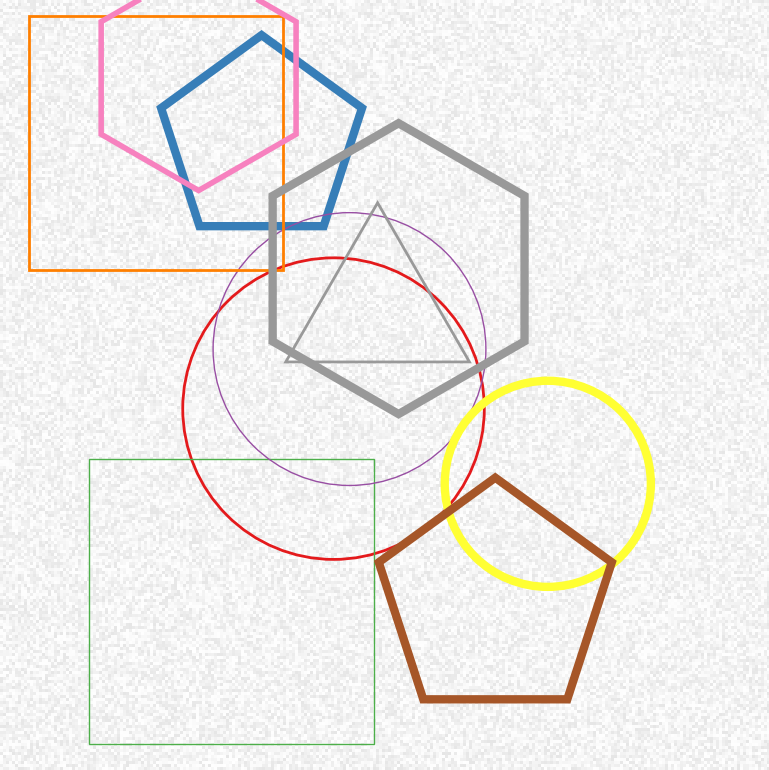[{"shape": "circle", "thickness": 1, "radius": 0.98, "center": [0.433, 0.469]}, {"shape": "pentagon", "thickness": 3, "radius": 0.69, "center": [0.34, 0.817]}, {"shape": "square", "thickness": 0.5, "radius": 0.93, "center": [0.3, 0.219]}, {"shape": "circle", "thickness": 0.5, "radius": 0.89, "center": [0.454, 0.547]}, {"shape": "square", "thickness": 1, "radius": 0.82, "center": [0.203, 0.814]}, {"shape": "circle", "thickness": 3, "radius": 0.67, "center": [0.711, 0.372]}, {"shape": "pentagon", "thickness": 3, "radius": 0.8, "center": [0.643, 0.221]}, {"shape": "hexagon", "thickness": 2, "radius": 0.73, "center": [0.258, 0.899]}, {"shape": "triangle", "thickness": 1, "radius": 0.69, "center": [0.49, 0.599]}, {"shape": "hexagon", "thickness": 3, "radius": 0.94, "center": [0.518, 0.651]}]